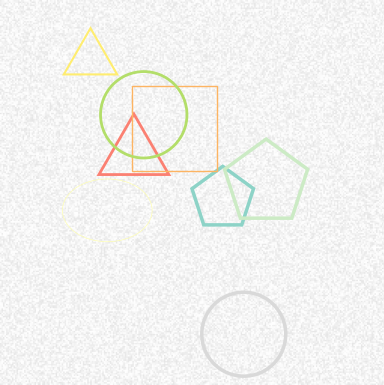[{"shape": "pentagon", "thickness": 2.5, "radius": 0.42, "center": [0.579, 0.484]}, {"shape": "oval", "thickness": 0.5, "radius": 0.58, "center": [0.279, 0.454]}, {"shape": "triangle", "thickness": 2, "radius": 0.52, "center": [0.348, 0.599]}, {"shape": "square", "thickness": 1, "radius": 0.56, "center": [0.453, 0.667]}, {"shape": "circle", "thickness": 2, "radius": 0.56, "center": [0.373, 0.702]}, {"shape": "circle", "thickness": 2.5, "radius": 0.55, "center": [0.633, 0.132]}, {"shape": "pentagon", "thickness": 2.5, "radius": 0.57, "center": [0.691, 0.525]}, {"shape": "triangle", "thickness": 1.5, "radius": 0.4, "center": [0.235, 0.847]}]